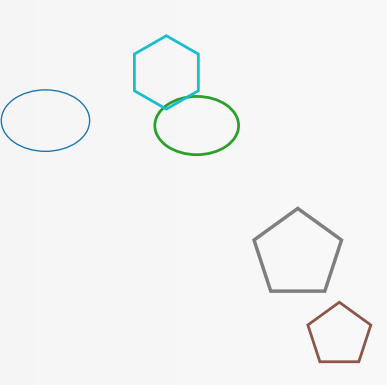[{"shape": "oval", "thickness": 1, "radius": 0.57, "center": [0.117, 0.687]}, {"shape": "oval", "thickness": 2, "radius": 0.54, "center": [0.508, 0.674]}, {"shape": "pentagon", "thickness": 2, "radius": 0.43, "center": [0.876, 0.129]}, {"shape": "pentagon", "thickness": 2.5, "radius": 0.59, "center": [0.768, 0.34]}, {"shape": "hexagon", "thickness": 2, "radius": 0.48, "center": [0.429, 0.812]}]